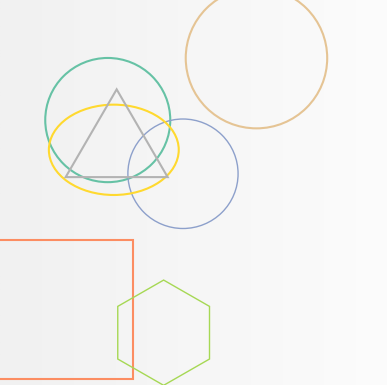[{"shape": "circle", "thickness": 1.5, "radius": 0.81, "center": [0.278, 0.688]}, {"shape": "square", "thickness": 1.5, "radius": 0.9, "center": [0.164, 0.195]}, {"shape": "circle", "thickness": 1, "radius": 0.71, "center": [0.472, 0.549]}, {"shape": "hexagon", "thickness": 1, "radius": 0.68, "center": [0.422, 0.136]}, {"shape": "oval", "thickness": 1.5, "radius": 0.84, "center": [0.294, 0.611]}, {"shape": "circle", "thickness": 1.5, "radius": 0.91, "center": [0.662, 0.849]}, {"shape": "triangle", "thickness": 1.5, "radius": 0.76, "center": [0.301, 0.616]}]